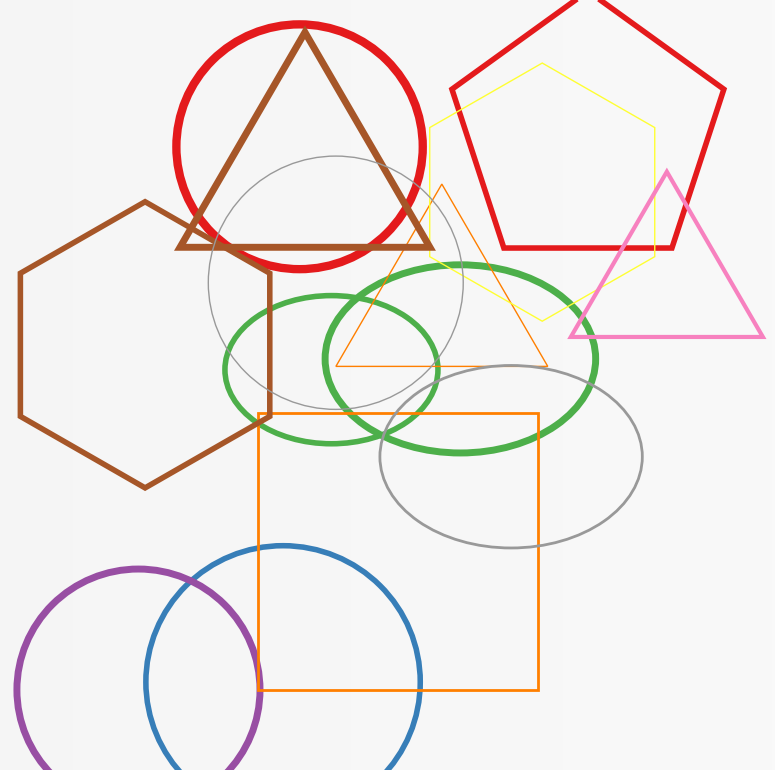[{"shape": "circle", "thickness": 3, "radius": 0.79, "center": [0.387, 0.809]}, {"shape": "pentagon", "thickness": 2, "radius": 0.92, "center": [0.759, 0.827]}, {"shape": "circle", "thickness": 2, "radius": 0.89, "center": [0.365, 0.114]}, {"shape": "oval", "thickness": 2, "radius": 0.69, "center": [0.428, 0.52]}, {"shape": "oval", "thickness": 2.5, "radius": 0.87, "center": [0.594, 0.534]}, {"shape": "circle", "thickness": 2.5, "radius": 0.78, "center": [0.179, 0.104]}, {"shape": "square", "thickness": 1, "radius": 0.9, "center": [0.514, 0.284]}, {"shape": "triangle", "thickness": 0.5, "radius": 0.79, "center": [0.57, 0.603]}, {"shape": "hexagon", "thickness": 0.5, "radius": 0.84, "center": [0.7, 0.75]}, {"shape": "hexagon", "thickness": 2, "radius": 0.93, "center": [0.187, 0.552]}, {"shape": "triangle", "thickness": 2.5, "radius": 0.93, "center": [0.394, 0.772]}, {"shape": "triangle", "thickness": 1.5, "radius": 0.72, "center": [0.86, 0.634]}, {"shape": "circle", "thickness": 0.5, "radius": 0.82, "center": [0.433, 0.633]}, {"shape": "oval", "thickness": 1, "radius": 0.85, "center": [0.659, 0.407]}]